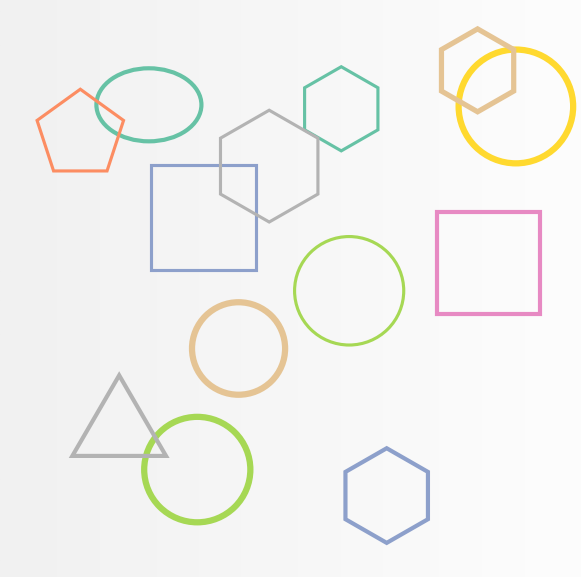[{"shape": "oval", "thickness": 2, "radius": 0.45, "center": [0.256, 0.818]}, {"shape": "hexagon", "thickness": 1.5, "radius": 0.36, "center": [0.587, 0.811]}, {"shape": "pentagon", "thickness": 1.5, "radius": 0.39, "center": [0.138, 0.766]}, {"shape": "hexagon", "thickness": 2, "radius": 0.41, "center": [0.665, 0.141]}, {"shape": "square", "thickness": 1.5, "radius": 0.45, "center": [0.35, 0.622]}, {"shape": "square", "thickness": 2, "radius": 0.44, "center": [0.84, 0.544]}, {"shape": "circle", "thickness": 1.5, "radius": 0.47, "center": [0.601, 0.496]}, {"shape": "circle", "thickness": 3, "radius": 0.46, "center": [0.339, 0.186]}, {"shape": "circle", "thickness": 3, "radius": 0.49, "center": [0.888, 0.815]}, {"shape": "hexagon", "thickness": 2.5, "radius": 0.36, "center": [0.822, 0.877]}, {"shape": "circle", "thickness": 3, "radius": 0.4, "center": [0.41, 0.396]}, {"shape": "hexagon", "thickness": 1.5, "radius": 0.48, "center": [0.463, 0.711]}, {"shape": "triangle", "thickness": 2, "radius": 0.47, "center": [0.205, 0.256]}]